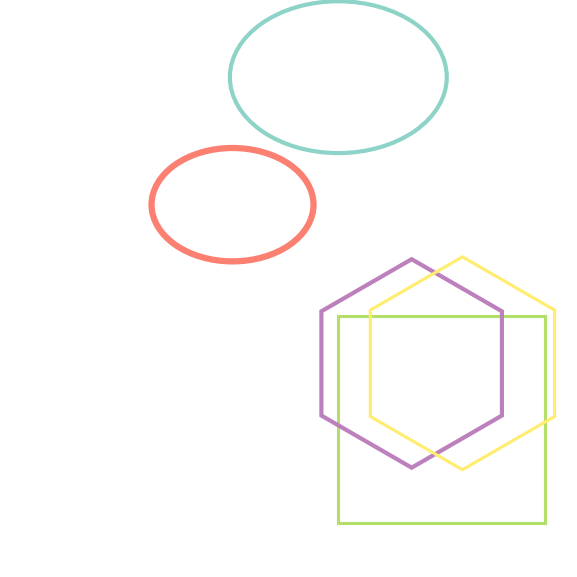[{"shape": "oval", "thickness": 2, "radius": 0.94, "center": [0.586, 0.865]}, {"shape": "oval", "thickness": 3, "radius": 0.7, "center": [0.403, 0.645]}, {"shape": "square", "thickness": 1.5, "radius": 0.89, "center": [0.764, 0.273]}, {"shape": "hexagon", "thickness": 2, "radius": 0.9, "center": [0.713, 0.37]}, {"shape": "hexagon", "thickness": 1.5, "radius": 0.92, "center": [0.801, 0.37]}]